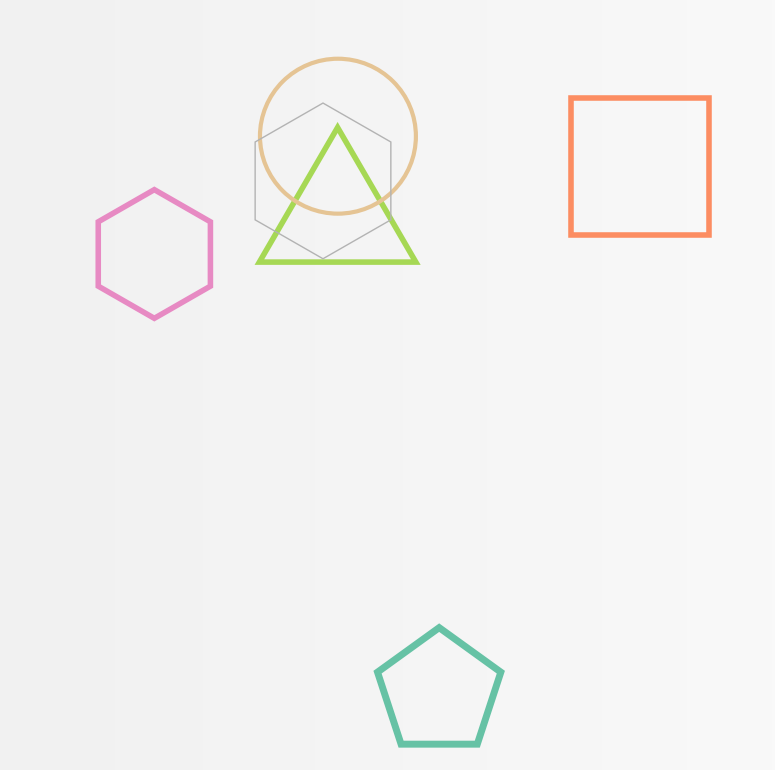[{"shape": "pentagon", "thickness": 2.5, "radius": 0.42, "center": [0.567, 0.101]}, {"shape": "square", "thickness": 2, "radius": 0.44, "center": [0.826, 0.784]}, {"shape": "hexagon", "thickness": 2, "radius": 0.42, "center": [0.199, 0.67]}, {"shape": "triangle", "thickness": 2, "radius": 0.58, "center": [0.436, 0.718]}, {"shape": "circle", "thickness": 1.5, "radius": 0.5, "center": [0.436, 0.823]}, {"shape": "hexagon", "thickness": 0.5, "radius": 0.51, "center": [0.417, 0.765]}]